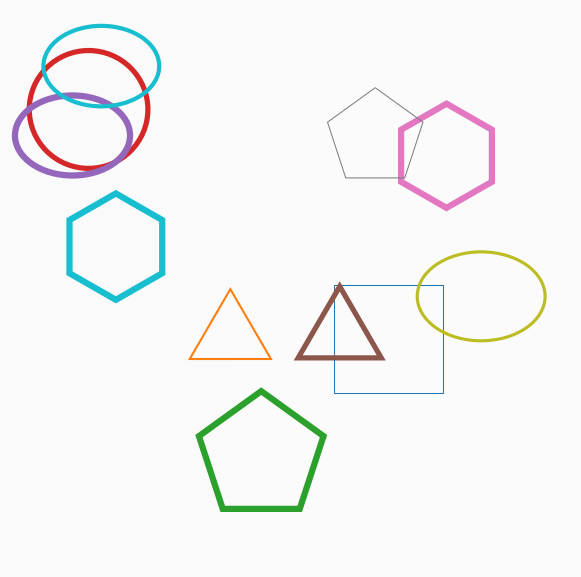[{"shape": "square", "thickness": 0.5, "radius": 0.47, "center": [0.668, 0.413]}, {"shape": "triangle", "thickness": 1, "radius": 0.4, "center": [0.396, 0.418]}, {"shape": "pentagon", "thickness": 3, "radius": 0.56, "center": [0.449, 0.209]}, {"shape": "circle", "thickness": 2.5, "radius": 0.51, "center": [0.152, 0.81]}, {"shape": "oval", "thickness": 3, "radius": 0.49, "center": [0.125, 0.765]}, {"shape": "triangle", "thickness": 2.5, "radius": 0.41, "center": [0.584, 0.421]}, {"shape": "hexagon", "thickness": 3, "radius": 0.45, "center": [0.768, 0.729]}, {"shape": "pentagon", "thickness": 0.5, "radius": 0.43, "center": [0.646, 0.761]}, {"shape": "oval", "thickness": 1.5, "radius": 0.55, "center": [0.828, 0.486]}, {"shape": "hexagon", "thickness": 3, "radius": 0.46, "center": [0.199, 0.572]}, {"shape": "oval", "thickness": 2, "radius": 0.5, "center": [0.174, 0.885]}]